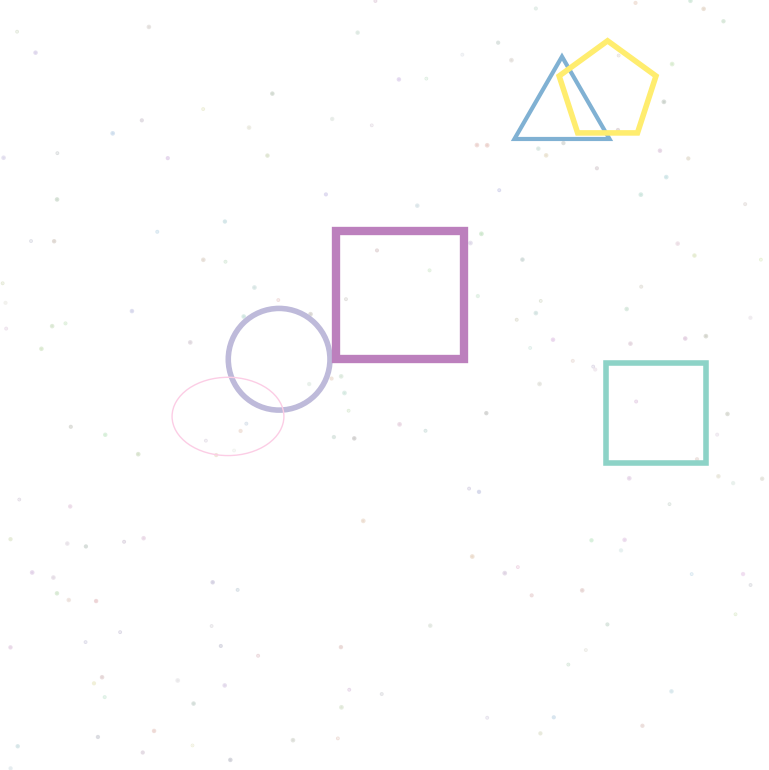[{"shape": "square", "thickness": 2, "radius": 0.32, "center": [0.851, 0.464]}, {"shape": "circle", "thickness": 2, "radius": 0.33, "center": [0.362, 0.533]}, {"shape": "triangle", "thickness": 1.5, "radius": 0.36, "center": [0.73, 0.855]}, {"shape": "oval", "thickness": 0.5, "radius": 0.36, "center": [0.296, 0.459]}, {"shape": "square", "thickness": 3, "radius": 0.42, "center": [0.52, 0.617]}, {"shape": "pentagon", "thickness": 2, "radius": 0.33, "center": [0.789, 0.881]}]